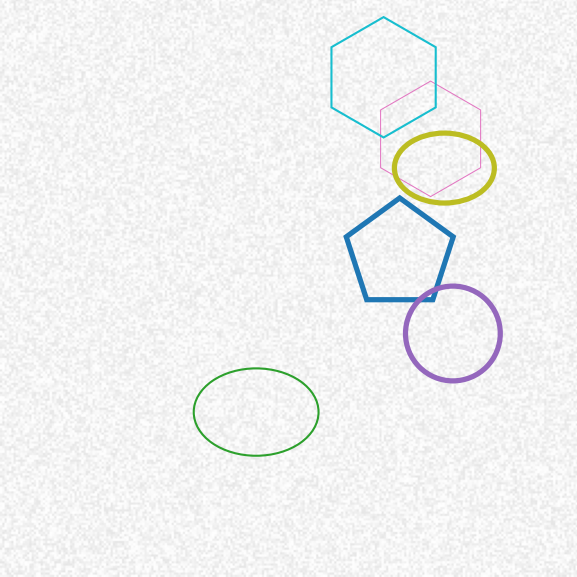[{"shape": "pentagon", "thickness": 2.5, "radius": 0.49, "center": [0.692, 0.559]}, {"shape": "oval", "thickness": 1, "radius": 0.54, "center": [0.444, 0.286]}, {"shape": "circle", "thickness": 2.5, "radius": 0.41, "center": [0.784, 0.422]}, {"shape": "hexagon", "thickness": 0.5, "radius": 0.5, "center": [0.746, 0.759]}, {"shape": "oval", "thickness": 2.5, "radius": 0.43, "center": [0.769, 0.708]}, {"shape": "hexagon", "thickness": 1, "radius": 0.52, "center": [0.664, 0.865]}]